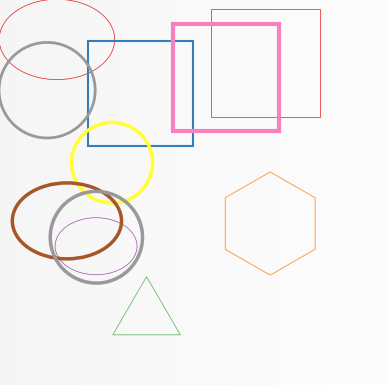[{"shape": "oval", "thickness": 0.5, "radius": 0.74, "center": [0.147, 0.898]}, {"shape": "square", "thickness": 0.5, "radius": 0.71, "center": [0.686, 0.837]}, {"shape": "square", "thickness": 1.5, "radius": 0.68, "center": [0.364, 0.757]}, {"shape": "triangle", "thickness": 0.5, "radius": 0.5, "center": [0.378, 0.181]}, {"shape": "oval", "thickness": 0.5, "radius": 0.53, "center": [0.248, 0.36]}, {"shape": "hexagon", "thickness": 0.5, "radius": 0.67, "center": [0.697, 0.419]}, {"shape": "circle", "thickness": 2.5, "radius": 0.52, "center": [0.289, 0.577]}, {"shape": "oval", "thickness": 2.5, "radius": 0.7, "center": [0.173, 0.426]}, {"shape": "square", "thickness": 3, "radius": 0.69, "center": [0.584, 0.799]}, {"shape": "circle", "thickness": 2, "radius": 0.62, "center": [0.122, 0.766]}, {"shape": "circle", "thickness": 2.5, "radius": 0.6, "center": [0.249, 0.384]}]